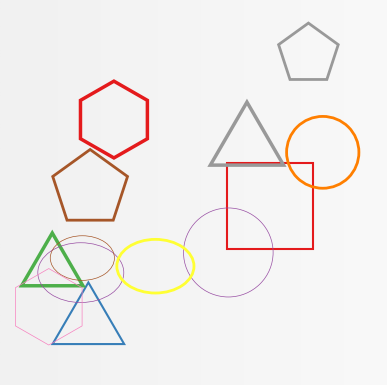[{"shape": "square", "thickness": 1.5, "radius": 0.56, "center": [0.696, 0.465]}, {"shape": "hexagon", "thickness": 2.5, "radius": 0.5, "center": [0.294, 0.689]}, {"shape": "triangle", "thickness": 1.5, "radius": 0.53, "center": [0.228, 0.16]}, {"shape": "triangle", "thickness": 2.5, "radius": 0.46, "center": [0.135, 0.303]}, {"shape": "oval", "thickness": 0.5, "radius": 0.55, "center": [0.209, 0.292]}, {"shape": "circle", "thickness": 0.5, "radius": 0.58, "center": [0.589, 0.344]}, {"shape": "circle", "thickness": 2, "radius": 0.47, "center": [0.833, 0.604]}, {"shape": "oval", "thickness": 2, "radius": 0.5, "center": [0.401, 0.309]}, {"shape": "oval", "thickness": 0.5, "radius": 0.41, "center": [0.212, 0.33]}, {"shape": "pentagon", "thickness": 2, "radius": 0.51, "center": [0.233, 0.51]}, {"shape": "hexagon", "thickness": 0.5, "radius": 0.5, "center": [0.126, 0.203]}, {"shape": "pentagon", "thickness": 2, "radius": 0.4, "center": [0.796, 0.859]}, {"shape": "triangle", "thickness": 2.5, "radius": 0.55, "center": [0.637, 0.626]}]